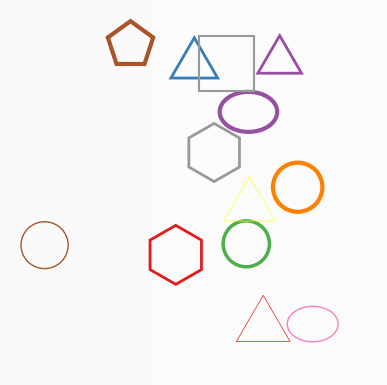[{"shape": "hexagon", "thickness": 2, "radius": 0.38, "center": [0.454, 0.338]}, {"shape": "triangle", "thickness": 0.5, "radius": 0.4, "center": [0.679, 0.153]}, {"shape": "triangle", "thickness": 2, "radius": 0.35, "center": [0.501, 0.832]}, {"shape": "circle", "thickness": 2.5, "radius": 0.3, "center": [0.636, 0.367]}, {"shape": "triangle", "thickness": 2, "radius": 0.33, "center": [0.722, 0.842]}, {"shape": "oval", "thickness": 3, "radius": 0.37, "center": [0.641, 0.709]}, {"shape": "circle", "thickness": 3, "radius": 0.32, "center": [0.768, 0.514]}, {"shape": "triangle", "thickness": 0.5, "radius": 0.38, "center": [0.644, 0.464]}, {"shape": "pentagon", "thickness": 3, "radius": 0.31, "center": [0.337, 0.884]}, {"shape": "circle", "thickness": 1, "radius": 0.3, "center": [0.115, 0.363]}, {"shape": "oval", "thickness": 1, "radius": 0.33, "center": [0.807, 0.158]}, {"shape": "hexagon", "thickness": 2, "radius": 0.38, "center": [0.553, 0.604]}, {"shape": "square", "thickness": 1.5, "radius": 0.35, "center": [0.585, 0.835]}]